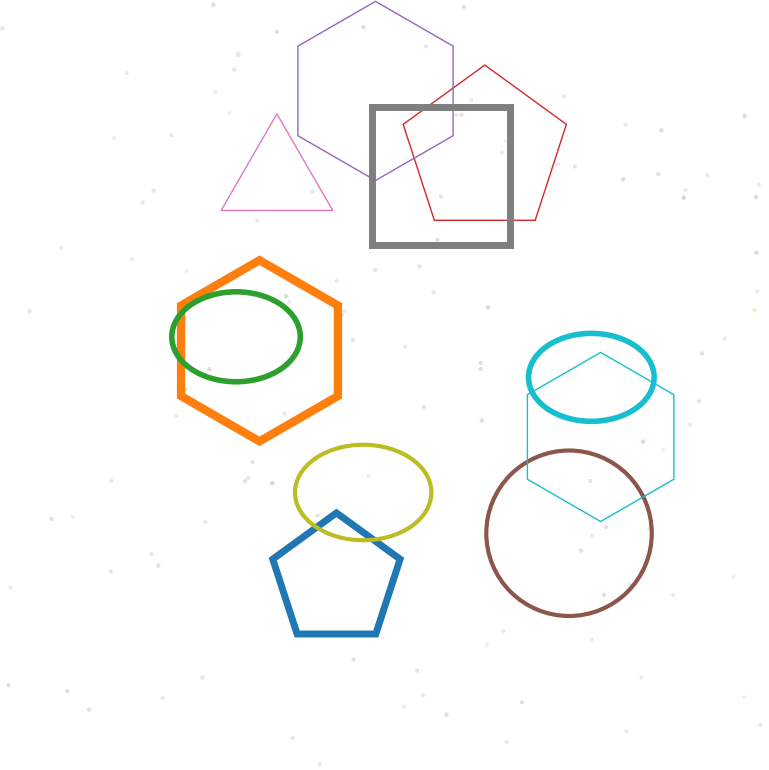[{"shape": "pentagon", "thickness": 2.5, "radius": 0.43, "center": [0.437, 0.247]}, {"shape": "hexagon", "thickness": 3, "radius": 0.59, "center": [0.337, 0.544]}, {"shape": "oval", "thickness": 2, "radius": 0.42, "center": [0.307, 0.563]}, {"shape": "pentagon", "thickness": 0.5, "radius": 0.56, "center": [0.63, 0.804]}, {"shape": "hexagon", "thickness": 0.5, "radius": 0.58, "center": [0.488, 0.882]}, {"shape": "circle", "thickness": 1.5, "radius": 0.54, "center": [0.739, 0.307]}, {"shape": "triangle", "thickness": 0.5, "radius": 0.42, "center": [0.36, 0.769]}, {"shape": "square", "thickness": 2.5, "radius": 0.45, "center": [0.573, 0.772]}, {"shape": "oval", "thickness": 1.5, "radius": 0.44, "center": [0.472, 0.36]}, {"shape": "hexagon", "thickness": 0.5, "radius": 0.55, "center": [0.78, 0.433]}, {"shape": "oval", "thickness": 2, "radius": 0.41, "center": [0.768, 0.51]}]